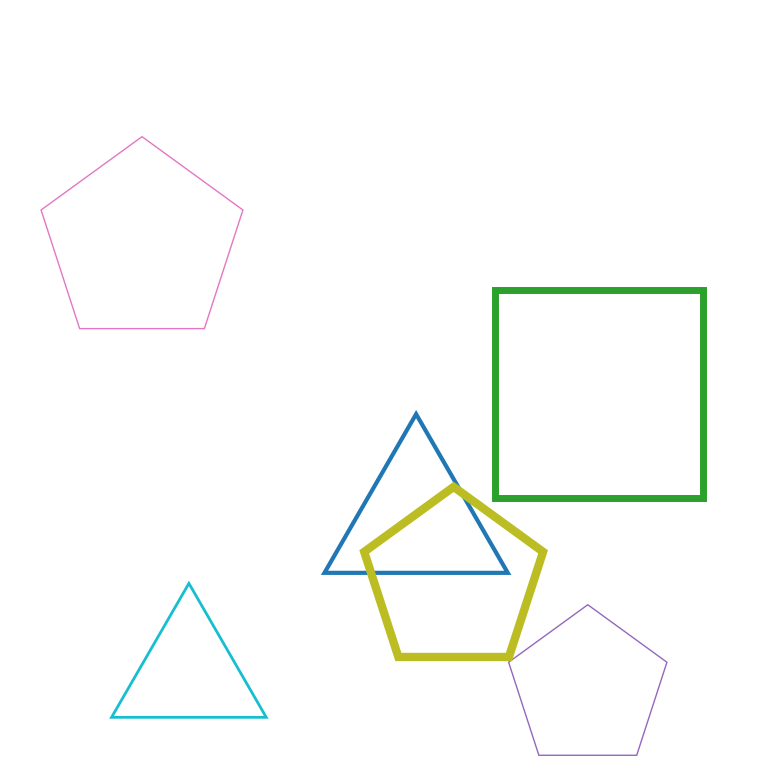[{"shape": "triangle", "thickness": 1.5, "radius": 0.69, "center": [0.54, 0.325]}, {"shape": "square", "thickness": 2.5, "radius": 0.68, "center": [0.778, 0.488]}, {"shape": "pentagon", "thickness": 0.5, "radius": 0.54, "center": [0.763, 0.107]}, {"shape": "pentagon", "thickness": 0.5, "radius": 0.69, "center": [0.184, 0.685]}, {"shape": "pentagon", "thickness": 3, "radius": 0.61, "center": [0.589, 0.246]}, {"shape": "triangle", "thickness": 1, "radius": 0.58, "center": [0.245, 0.126]}]